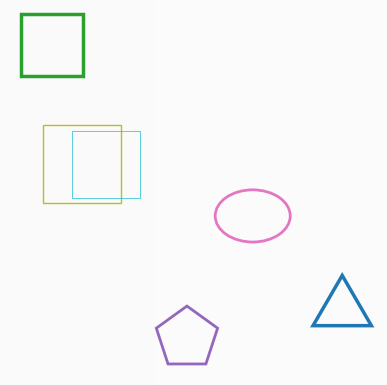[{"shape": "triangle", "thickness": 2.5, "radius": 0.43, "center": [0.883, 0.198]}, {"shape": "square", "thickness": 2.5, "radius": 0.4, "center": [0.134, 0.884]}, {"shape": "pentagon", "thickness": 2, "radius": 0.42, "center": [0.482, 0.122]}, {"shape": "oval", "thickness": 2, "radius": 0.48, "center": [0.652, 0.439]}, {"shape": "square", "thickness": 1, "radius": 0.51, "center": [0.212, 0.575]}, {"shape": "square", "thickness": 0.5, "radius": 0.44, "center": [0.274, 0.572]}]